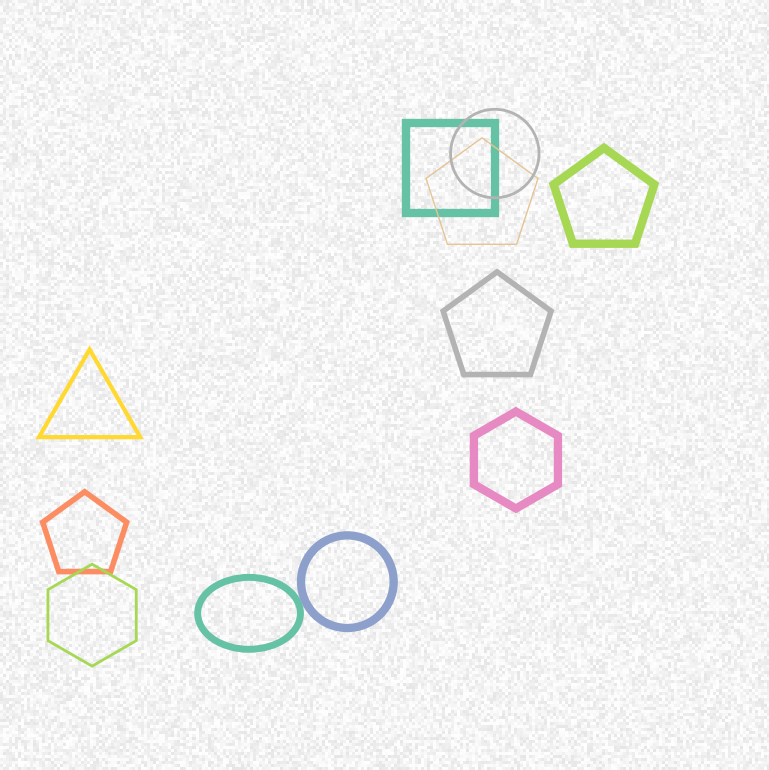[{"shape": "square", "thickness": 3, "radius": 0.29, "center": [0.585, 0.782]}, {"shape": "oval", "thickness": 2.5, "radius": 0.33, "center": [0.323, 0.203]}, {"shape": "pentagon", "thickness": 2, "radius": 0.29, "center": [0.11, 0.304]}, {"shape": "circle", "thickness": 3, "radius": 0.3, "center": [0.451, 0.245]}, {"shape": "hexagon", "thickness": 3, "radius": 0.31, "center": [0.67, 0.403]}, {"shape": "hexagon", "thickness": 1, "radius": 0.33, "center": [0.12, 0.201]}, {"shape": "pentagon", "thickness": 3, "radius": 0.34, "center": [0.784, 0.739]}, {"shape": "triangle", "thickness": 1.5, "radius": 0.38, "center": [0.116, 0.47]}, {"shape": "pentagon", "thickness": 0.5, "radius": 0.38, "center": [0.626, 0.745]}, {"shape": "circle", "thickness": 1, "radius": 0.29, "center": [0.643, 0.801]}, {"shape": "pentagon", "thickness": 2, "radius": 0.37, "center": [0.646, 0.573]}]